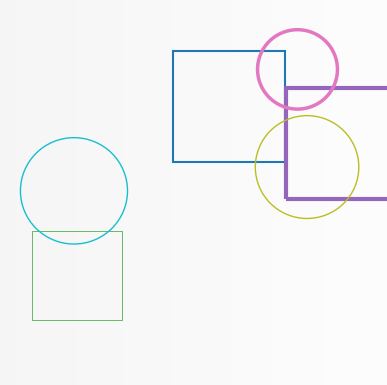[{"shape": "square", "thickness": 1.5, "radius": 0.72, "center": [0.59, 0.723]}, {"shape": "square", "thickness": 0.5, "radius": 0.58, "center": [0.199, 0.285]}, {"shape": "square", "thickness": 3, "radius": 0.72, "center": [0.883, 0.628]}, {"shape": "circle", "thickness": 2.5, "radius": 0.52, "center": [0.768, 0.82]}, {"shape": "circle", "thickness": 1, "radius": 0.67, "center": [0.792, 0.566]}, {"shape": "circle", "thickness": 1, "radius": 0.69, "center": [0.191, 0.504]}]